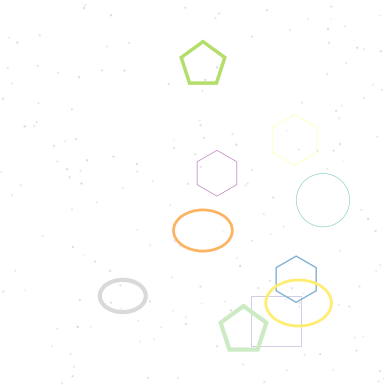[{"shape": "circle", "thickness": 0.5, "radius": 0.35, "center": [0.839, 0.48]}, {"shape": "hexagon", "thickness": 0.5, "radius": 0.33, "center": [0.765, 0.637]}, {"shape": "square", "thickness": 0.5, "radius": 0.33, "center": [0.718, 0.167]}, {"shape": "hexagon", "thickness": 1, "radius": 0.3, "center": [0.769, 0.275]}, {"shape": "oval", "thickness": 2, "radius": 0.38, "center": [0.527, 0.401]}, {"shape": "pentagon", "thickness": 2.5, "radius": 0.3, "center": [0.527, 0.832]}, {"shape": "oval", "thickness": 3, "radius": 0.3, "center": [0.319, 0.231]}, {"shape": "hexagon", "thickness": 0.5, "radius": 0.3, "center": [0.564, 0.55]}, {"shape": "pentagon", "thickness": 3, "radius": 0.31, "center": [0.632, 0.143]}, {"shape": "oval", "thickness": 2, "radius": 0.43, "center": [0.776, 0.213]}]